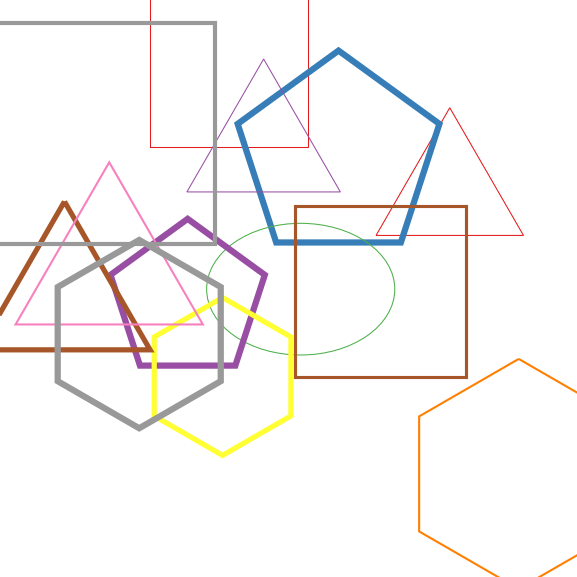[{"shape": "square", "thickness": 0.5, "radius": 0.69, "center": [0.396, 0.882]}, {"shape": "triangle", "thickness": 0.5, "radius": 0.74, "center": [0.779, 0.665]}, {"shape": "pentagon", "thickness": 3, "radius": 0.92, "center": [0.586, 0.728]}, {"shape": "oval", "thickness": 0.5, "radius": 0.81, "center": [0.521, 0.498]}, {"shape": "pentagon", "thickness": 3, "radius": 0.7, "center": [0.325, 0.48]}, {"shape": "triangle", "thickness": 0.5, "radius": 0.77, "center": [0.457, 0.744]}, {"shape": "hexagon", "thickness": 1, "radius": 1.0, "center": [0.898, 0.178]}, {"shape": "hexagon", "thickness": 2.5, "radius": 0.68, "center": [0.385, 0.347]}, {"shape": "square", "thickness": 1.5, "radius": 0.74, "center": [0.659, 0.494]}, {"shape": "triangle", "thickness": 2.5, "radius": 0.86, "center": [0.112, 0.479]}, {"shape": "triangle", "thickness": 1, "radius": 0.94, "center": [0.189, 0.531]}, {"shape": "square", "thickness": 2, "radius": 0.96, "center": [0.18, 0.768]}, {"shape": "hexagon", "thickness": 3, "radius": 0.81, "center": [0.241, 0.421]}]